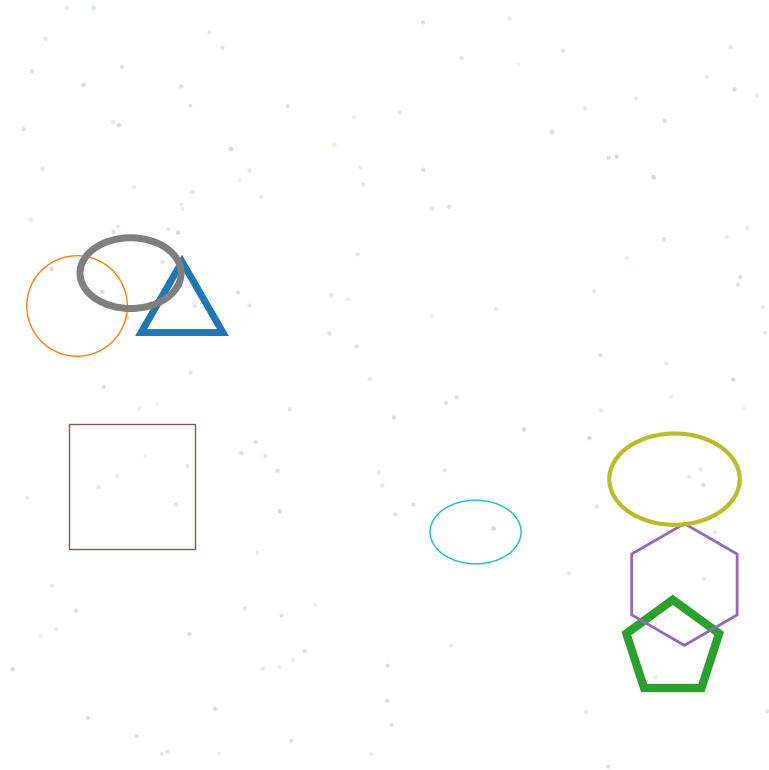[{"shape": "triangle", "thickness": 2.5, "radius": 0.31, "center": [0.236, 0.599]}, {"shape": "circle", "thickness": 0.5, "radius": 0.33, "center": [0.1, 0.603]}, {"shape": "pentagon", "thickness": 3, "radius": 0.32, "center": [0.874, 0.158]}, {"shape": "hexagon", "thickness": 1, "radius": 0.4, "center": [0.889, 0.241]}, {"shape": "square", "thickness": 0.5, "radius": 0.41, "center": [0.172, 0.368]}, {"shape": "oval", "thickness": 2.5, "radius": 0.33, "center": [0.17, 0.645]}, {"shape": "oval", "thickness": 1.5, "radius": 0.42, "center": [0.876, 0.378]}, {"shape": "oval", "thickness": 0.5, "radius": 0.3, "center": [0.618, 0.309]}]